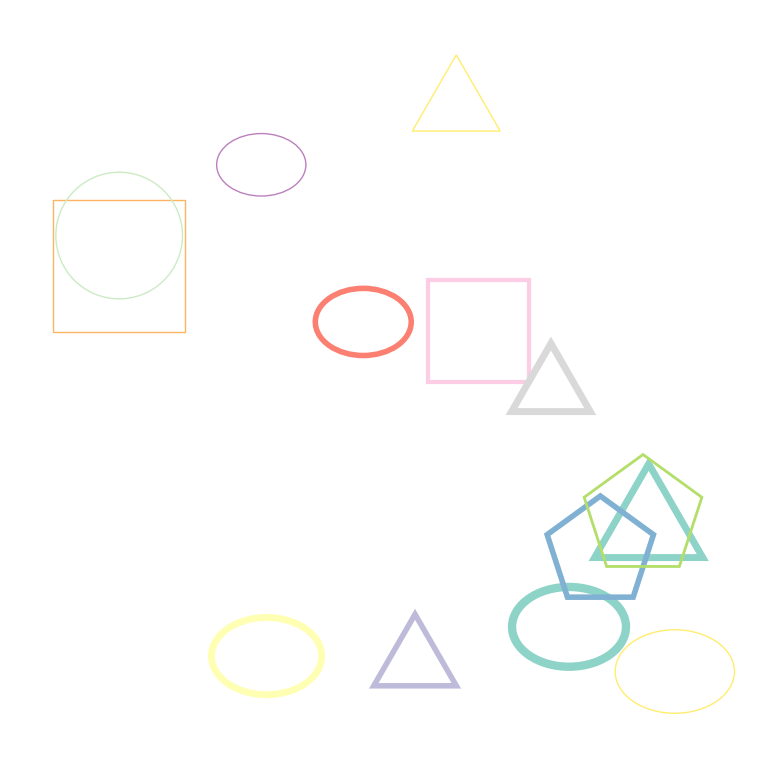[{"shape": "oval", "thickness": 3, "radius": 0.37, "center": [0.739, 0.186]}, {"shape": "triangle", "thickness": 2.5, "radius": 0.41, "center": [0.842, 0.316]}, {"shape": "oval", "thickness": 2.5, "radius": 0.36, "center": [0.346, 0.148]}, {"shape": "triangle", "thickness": 2, "radius": 0.31, "center": [0.539, 0.14]}, {"shape": "oval", "thickness": 2, "radius": 0.31, "center": [0.472, 0.582]}, {"shape": "pentagon", "thickness": 2, "radius": 0.36, "center": [0.78, 0.283]}, {"shape": "square", "thickness": 0.5, "radius": 0.43, "center": [0.155, 0.654]}, {"shape": "pentagon", "thickness": 1, "radius": 0.4, "center": [0.835, 0.329]}, {"shape": "square", "thickness": 1.5, "radius": 0.33, "center": [0.622, 0.57]}, {"shape": "triangle", "thickness": 2.5, "radius": 0.3, "center": [0.715, 0.495]}, {"shape": "oval", "thickness": 0.5, "radius": 0.29, "center": [0.339, 0.786]}, {"shape": "circle", "thickness": 0.5, "radius": 0.41, "center": [0.155, 0.694]}, {"shape": "oval", "thickness": 0.5, "radius": 0.39, "center": [0.876, 0.128]}, {"shape": "triangle", "thickness": 0.5, "radius": 0.33, "center": [0.593, 0.863]}]